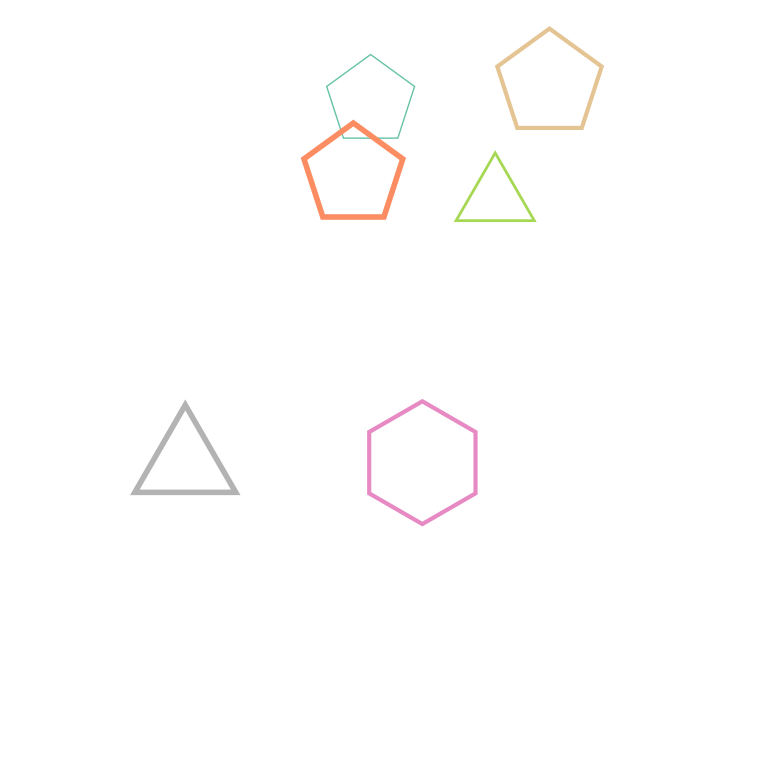[{"shape": "pentagon", "thickness": 0.5, "radius": 0.3, "center": [0.481, 0.869]}, {"shape": "pentagon", "thickness": 2, "radius": 0.34, "center": [0.459, 0.773]}, {"shape": "hexagon", "thickness": 1.5, "radius": 0.4, "center": [0.549, 0.399]}, {"shape": "triangle", "thickness": 1, "radius": 0.29, "center": [0.643, 0.743]}, {"shape": "pentagon", "thickness": 1.5, "radius": 0.36, "center": [0.714, 0.892]}, {"shape": "triangle", "thickness": 2, "radius": 0.38, "center": [0.241, 0.398]}]